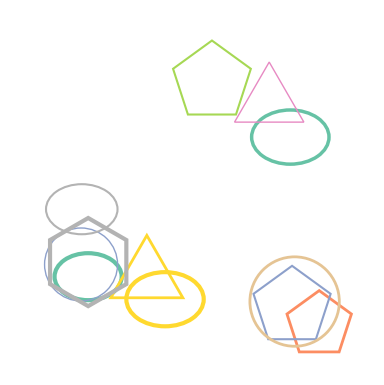[{"shape": "oval", "thickness": 3, "radius": 0.44, "center": [0.229, 0.281]}, {"shape": "oval", "thickness": 2.5, "radius": 0.5, "center": [0.754, 0.644]}, {"shape": "pentagon", "thickness": 2, "radius": 0.44, "center": [0.829, 0.157]}, {"shape": "pentagon", "thickness": 1.5, "radius": 0.53, "center": [0.759, 0.204]}, {"shape": "circle", "thickness": 1, "radius": 0.47, "center": [0.211, 0.313]}, {"shape": "triangle", "thickness": 1, "radius": 0.52, "center": [0.699, 0.735]}, {"shape": "pentagon", "thickness": 1.5, "radius": 0.53, "center": [0.551, 0.788]}, {"shape": "triangle", "thickness": 2, "radius": 0.54, "center": [0.381, 0.281]}, {"shape": "oval", "thickness": 3, "radius": 0.5, "center": [0.429, 0.223]}, {"shape": "circle", "thickness": 2, "radius": 0.58, "center": [0.765, 0.217]}, {"shape": "hexagon", "thickness": 3, "radius": 0.57, "center": [0.229, 0.319]}, {"shape": "oval", "thickness": 1.5, "radius": 0.46, "center": [0.212, 0.457]}]